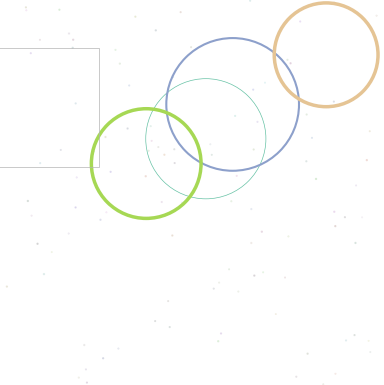[{"shape": "circle", "thickness": 0.5, "radius": 0.78, "center": [0.535, 0.64]}, {"shape": "circle", "thickness": 1.5, "radius": 0.86, "center": [0.604, 0.729]}, {"shape": "circle", "thickness": 2.5, "radius": 0.71, "center": [0.38, 0.575]}, {"shape": "circle", "thickness": 2.5, "radius": 0.67, "center": [0.847, 0.858]}, {"shape": "square", "thickness": 0.5, "radius": 0.77, "center": [0.104, 0.72]}]